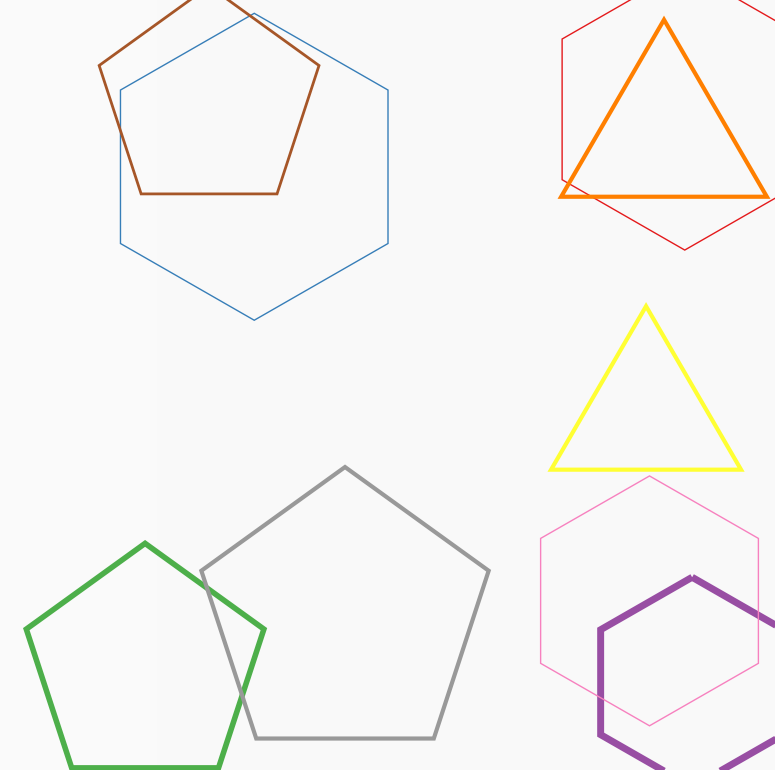[{"shape": "hexagon", "thickness": 0.5, "radius": 0.91, "center": [0.884, 0.858]}, {"shape": "hexagon", "thickness": 0.5, "radius": 1.0, "center": [0.328, 0.783]}, {"shape": "pentagon", "thickness": 2, "radius": 0.81, "center": [0.187, 0.133]}, {"shape": "hexagon", "thickness": 2.5, "radius": 0.68, "center": [0.893, 0.114]}, {"shape": "triangle", "thickness": 1.5, "radius": 0.77, "center": [0.857, 0.821]}, {"shape": "triangle", "thickness": 1.5, "radius": 0.71, "center": [0.834, 0.461]}, {"shape": "pentagon", "thickness": 1, "radius": 0.75, "center": [0.27, 0.869]}, {"shape": "hexagon", "thickness": 0.5, "radius": 0.81, "center": [0.838, 0.22]}, {"shape": "pentagon", "thickness": 1.5, "radius": 0.97, "center": [0.445, 0.199]}]